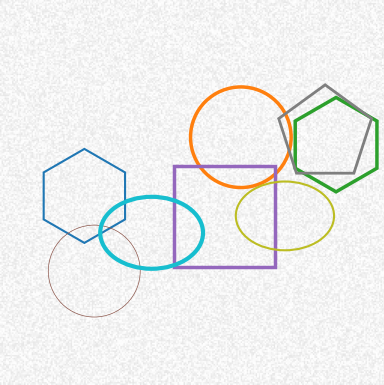[{"shape": "hexagon", "thickness": 1.5, "radius": 0.61, "center": [0.219, 0.491]}, {"shape": "circle", "thickness": 2.5, "radius": 0.65, "center": [0.626, 0.644]}, {"shape": "hexagon", "thickness": 2.5, "radius": 0.61, "center": [0.873, 0.624]}, {"shape": "square", "thickness": 2.5, "radius": 0.65, "center": [0.583, 0.438]}, {"shape": "circle", "thickness": 0.5, "radius": 0.6, "center": [0.245, 0.296]}, {"shape": "pentagon", "thickness": 2, "radius": 0.63, "center": [0.845, 0.653]}, {"shape": "oval", "thickness": 1.5, "radius": 0.64, "center": [0.74, 0.439]}, {"shape": "oval", "thickness": 3, "radius": 0.67, "center": [0.394, 0.395]}]